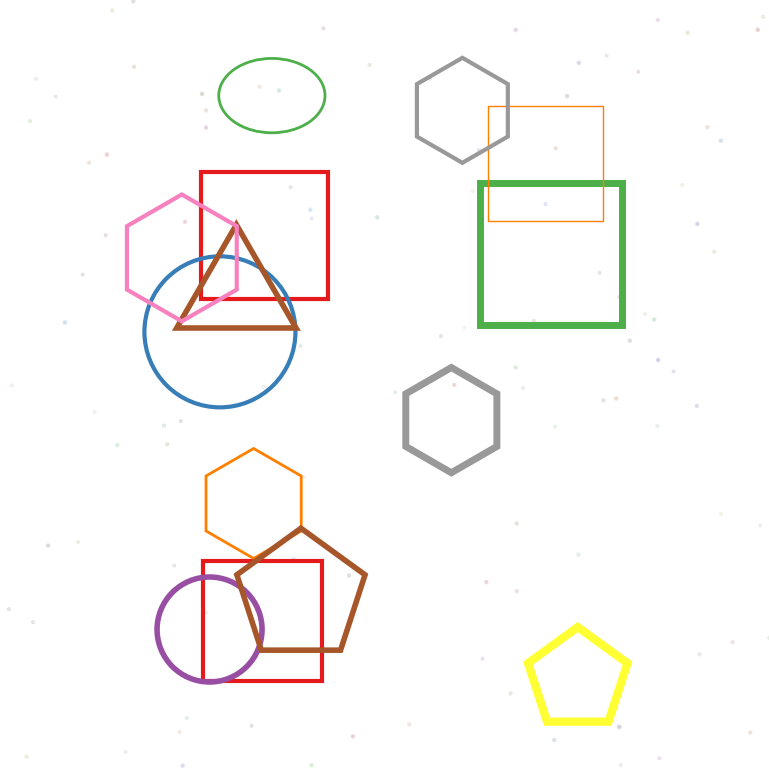[{"shape": "square", "thickness": 1.5, "radius": 0.39, "center": [0.341, 0.193]}, {"shape": "square", "thickness": 1.5, "radius": 0.41, "center": [0.344, 0.694]}, {"shape": "circle", "thickness": 1.5, "radius": 0.49, "center": [0.286, 0.569]}, {"shape": "square", "thickness": 2.5, "radius": 0.46, "center": [0.715, 0.67]}, {"shape": "oval", "thickness": 1, "radius": 0.34, "center": [0.353, 0.876]}, {"shape": "circle", "thickness": 2, "radius": 0.34, "center": [0.272, 0.182]}, {"shape": "square", "thickness": 0.5, "radius": 0.37, "center": [0.709, 0.788]}, {"shape": "hexagon", "thickness": 1, "radius": 0.36, "center": [0.329, 0.346]}, {"shape": "pentagon", "thickness": 3, "radius": 0.34, "center": [0.75, 0.118]}, {"shape": "pentagon", "thickness": 2, "radius": 0.44, "center": [0.391, 0.226]}, {"shape": "triangle", "thickness": 2, "radius": 0.45, "center": [0.307, 0.619]}, {"shape": "hexagon", "thickness": 1.5, "radius": 0.41, "center": [0.236, 0.665]}, {"shape": "hexagon", "thickness": 2.5, "radius": 0.34, "center": [0.586, 0.454]}, {"shape": "hexagon", "thickness": 1.5, "radius": 0.34, "center": [0.6, 0.857]}]